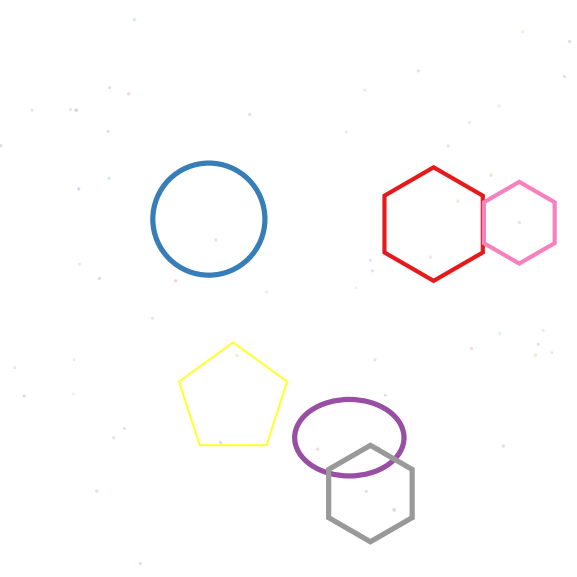[{"shape": "hexagon", "thickness": 2, "radius": 0.49, "center": [0.751, 0.611]}, {"shape": "circle", "thickness": 2.5, "radius": 0.49, "center": [0.362, 0.62]}, {"shape": "oval", "thickness": 2.5, "radius": 0.47, "center": [0.605, 0.241]}, {"shape": "pentagon", "thickness": 1, "radius": 0.49, "center": [0.404, 0.308]}, {"shape": "hexagon", "thickness": 2, "radius": 0.35, "center": [0.899, 0.613]}, {"shape": "hexagon", "thickness": 2.5, "radius": 0.42, "center": [0.641, 0.145]}]